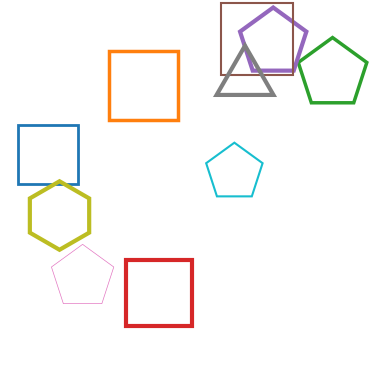[{"shape": "square", "thickness": 2, "radius": 0.39, "center": [0.124, 0.599]}, {"shape": "square", "thickness": 2.5, "radius": 0.45, "center": [0.372, 0.778]}, {"shape": "pentagon", "thickness": 2.5, "radius": 0.47, "center": [0.864, 0.809]}, {"shape": "square", "thickness": 3, "radius": 0.43, "center": [0.413, 0.239]}, {"shape": "pentagon", "thickness": 3, "radius": 0.45, "center": [0.71, 0.89]}, {"shape": "square", "thickness": 1.5, "radius": 0.46, "center": [0.668, 0.899]}, {"shape": "pentagon", "thickness": 0.5, "radius": 0.43, "center": [0.215, 0.28]}, {"shape": "triangle", "thickness": 3, "radius": 0.43, "center": [0.636, 0.796]}, {"shape": "hexagon", "thickness": 3, "radius": 0.44, "center": [0.155, 0.44]}, {"shape": "pentagon", "thickness": 1.5, "radius": 0.39, "center": [0.609, 0.552]}]